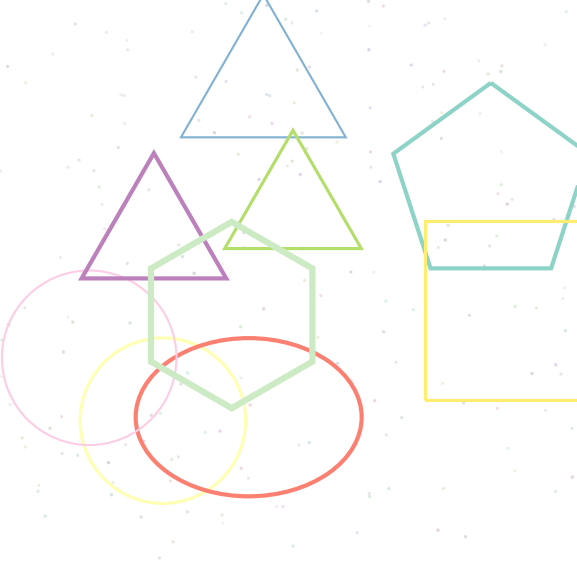[{"shape": "pentagon", "thickness": 2, "radius": 0.89, "center": [0.85, 0.678]}, {"shape": "circle", "thickness": 1.5, "radius": 0.72, "center": [0.282, 0.271]}, {"shape": "oval", "thickness": 2, "radius": 0.98, "center": [0.431, 0.277]}, {"shape": "triangle", "thickness": 1, "radius": 0.82, "center": [0.456, 0.844]}, {"shape": "triangle", "thickness": 1.5, "radius": 0.68, "center": [0.507, 0.637]}, {"shape": "circle", "thickness": 1, "radius": 0.76, "center": [0.154, 0.38]}, {"shape": "triangle", "thickness": 2, "radius": 0.72, "center": [0.267, 0.589]}, {"shape": "hexagon", "thickness": 3, "radius": 0.81, "center": [0.401, 0.454]}, {"shape": "square", "thickness": 1.5, "radius": 0.77, "center": [0.891, 0.461]}]